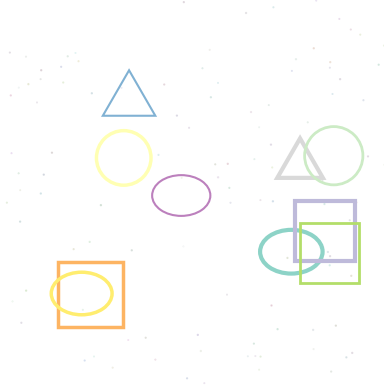[{"shape": "oval", "thickness": 3, "radius": 0.41, "center": [0.757, 0.346]}, {"shape": "circle", "thickness": 2.5, "radius": 0.35, "center": [0.321, 0.59]}, {"shape": "square", "thickness": 3, "radius": 0.39, "center": [0.845, 0.399]}, {"shape": "triangle", "thickness": 1.5, "radius": 0.39, "center": [0.335, 0.739]}, {"shape": "square", "thickness": 2.5, "radius": 0.42, "center": [0.236, 0.235]}, {"shape": "square", "thickness": 2, "radius": 0.38, "center": [0.856, 0.343]}, {"shape": "triangle", "thickness": 3, "radius": 0.34, "center": [0.779, 0.572]}, {"shape": "oval", "thickness": 1.5, "radius": 0.38, "center": [0.471, 0.492]}, {"shape": "circle", "thickness": 2, "radius": 0.38, "center": [0.867, 0.596]}, {"shape": "oval", "thickness": 2.5, "radius": 0.39, "center": [0.212, 0.238]}]